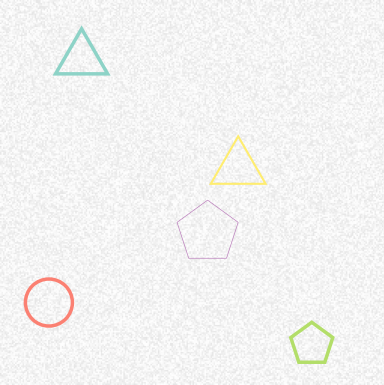[{"shape": "triangle", "thickness": 2.5, "radius": 0.39, "center": [0.212, 0.847]}, {"shape": "circle", "thickness": 2.5, "radius": 0.31, "center": [0.127, 0.214]}, {"shape": "pentagon", "thickness": 2.5, "radius": 0.29, "center": [0.81, 0.106]}, {"shape": "pentagon", "thickness": 0.5, "radius": 0.42, "center": [0.539, 0.397]}, {"shape": "triangle", "thickness": 1.5, "radius": 0.41, "center": [0.619, 0.564]}]